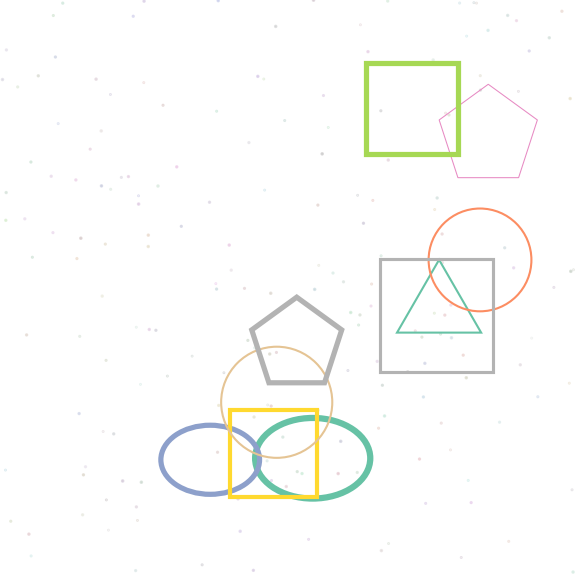[{"shape": "triangle", "thickness": 1, "radius": 0.42, "center": [0.76, 0.465]}, {"shape": "oval", "thickness": 3, "radius": 0.5, "center": [0.541, 0.206]}, {"shape": "circle", "thickness": 1, "radius": 0.45, "center": [0.831, 0.549]}, {"shape": "oval", "thickness": 2.5, "radius": 0.43, "center": [0.364, 0.203]}, {"shape": "pentagon", "thickness": 0.5, "radius": 0.45, "center": [0.845, 0.764]}, {"shape": "square", "thickness": 2.5, "radius": 0.39, "center": [0.713, 0.811]}, {"shape": "square", "thickness": 2, "radius": 0.38, "center": [0.473, 0.215]}, {"shape": "circle", "thickness": 1, "radius": 0.48, "center": [0.479, 0.303]}, {"shape": "pentagon", "thickness": 2.5, "radius": 0.41, "center": [0.514, 0.403]}, {"shape": "square", "thickness": 1.5, "radius": 0.49, "center": [0.756, 0.453]}]